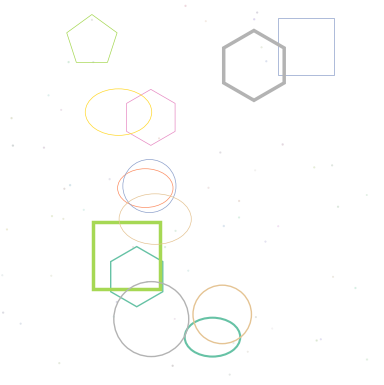[{"shape": "hexagon", "thickness": 1, "radius": 0.39, "center": [0.355, 0.281]}, {"shape": "oval", "thickness": 1.5, "radius": 0.36, "center": [0.552, 0.124]}, {"shape": "oval", "thickness": 0.5, "radius": 0.36, "center": [0.377, 0.511]}, {"shape": "square", "thickness": 0.5, "radius": 0.37, "center": [0.795, 0.879]}, {"shape": "circle", "thickness": 0.5, "radius": 0.35, "center": [0.388, 0.517]}, {"shape": "hexagon", "thickness": 0.5, "radius": 0.36, "center": [0.392, 0.695]}, {"shape": "pentagon", "thickness": 0.5, "radius": 0.34, "center": [0.239, 0.894]}, {"shape": "square", "thickness": 2.5, "radius": 0.43, "center": [0.329, 0.337]}, {"shape": "oval", "thickness": 0.5, "radius": 0.43, "center": [0.308, 0.709]}, {"shape": "circle", "thickness": 1, "radius": 0.38, "center": [0.577, 0.183]}, {"shape": "oval", "thickness": 0.5, "radius": 0.47, "center": [0.403, 0.431]}, {"shape": "hexagon", "thickness": 2.5, "radius": 0.45, "center": [0.66, 0.83]}, {"shape": "circle", "thickness": 1, "radius": 0.49, "center": [0.393, 0.171]}]